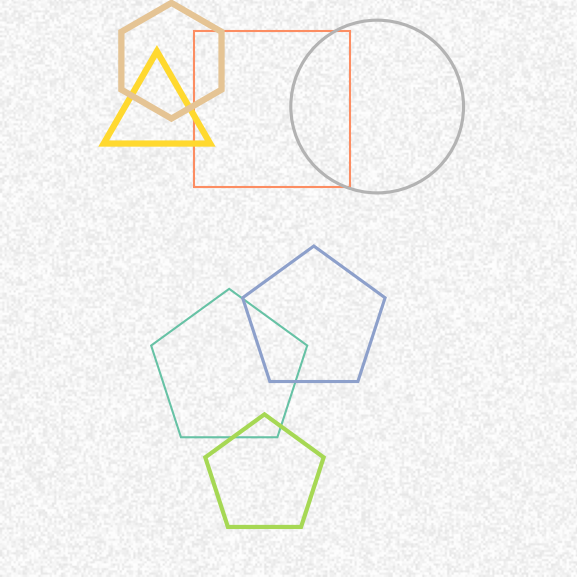[{"shape": "pentagon", "thickness": 1, "radius": 0.71, "center": [0.397, 0.357]}, {"shape": "square", "thickness": 1, "radius": 0.67, "center": [0.471, 0.81]}, {"shape": "pentagon", "thickness": 1.5, "radius": 0.65, "center": [0.543, 0.443]}, {"shape": "pentagon", "thickness": 2, "radius": 0.54, "center": [0.458, 0.174]}, {"shape": "triangle", "thickness": 3, "radius": 0.53, "center": [0.272, 0.804]}, {"shape": "hexagon", "thickness": 3, "radius": 0.5, "center": [0.297, 0.894]}, {"shape": "circle", "thickness": 1.5, "radius": 0.75, "center": [0.653, 0.815]}]